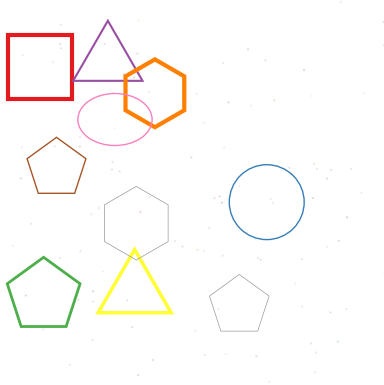[{"shape": "square", "thickness": 3, "radius": 0.41, "center": [0.105, 0.827]}, {"shape": "circle", "thickness": 1, "radius": 0.49, "center": [0.693, 0.475]}, {"shape": "pentagon", "thickness": 2, "radius": 0.5, "center": [0.113, 0.232]}, {"shape": "triangle", "thickness": 1.5, "radius": 0.52, "center": [0.28, 0.842]}, {"shape": "hexagon", "thickness": 3, "radius": 0.44, "center": [0.402, 0.758]}, {"shape": "triangle", "thickness": 2.5, "radius": 0.55, "center": [0.35, 0.242]}, {"shape": "pentagon", "thickness": 1, "radius": 0.4, "center": [0.147, 0.563]}, {"shape": "oval", "thickness": 1, "radius": 0.48, "center": [0.299, 0.69]}, {"shape": "pentagon", "thickness": 0.5, "radius": 0.41, "center": [0.622, 0.206]}, {"shape": "hexagon", "thickness": 0.5, "radius": 0.48, "center": [0.354, 0.42]}]